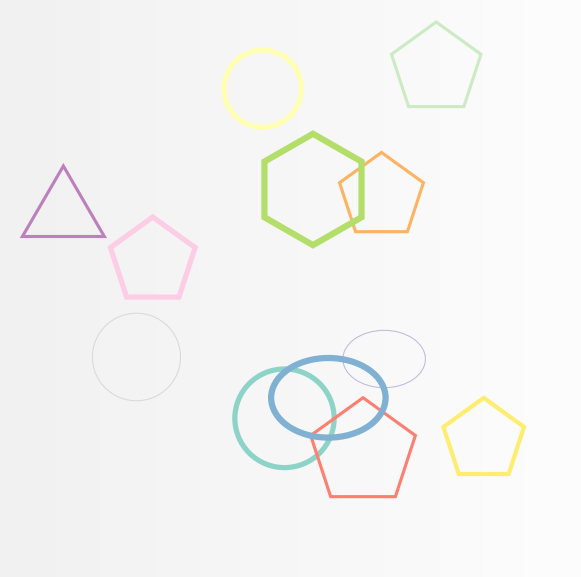[{"shape": "circle", "thickness": 2.5, "radius": 0.43, "center": [0.489, 0.275]}, {"shape": "circle", "thickness": 2.5, "radius": 0.33, "center": [0.452, 0.846]}, {"shape": "oval", "thickness": 0.5, "radius": 0.35, "center": [0.661, 0.377]}, {"shape": "pentagon", "thickness": 1.5, "radius": 0.47, "center": [0.625, 0.216]}, {"shape": "oval", "thickness": 3, "radius": 0.49, "center": [0.565, 0.31]}, {"shape": "pentagon", "thickness": 1.5, "radius": 0.38, "center": [0.656, 0.659]}, {"shape": "hexagon", "thickness": 3, "radius": 0.48, "center": [0.538, 0.671]}, {"shape": "pentagon", "thickness": 2.5, "radius": 0.38, "center": [0.263, 0.547]}, {"shape": "circle", "thickness": 0.5, "radius": 0.38, "center": [0.235, 0.381]}, {"shape": "triangle", "thickness": 1.5, "radius": 0.41, "center": [0.109, 0.63]}, {"shape": "pentagon", "thickness": 1.5, "radius": 0.4, "center": [0.751, 0.88]}, {"shape": "pentagon", "thickness": 2, "radius": 0.36, "center": [0.832, 0.237]}]